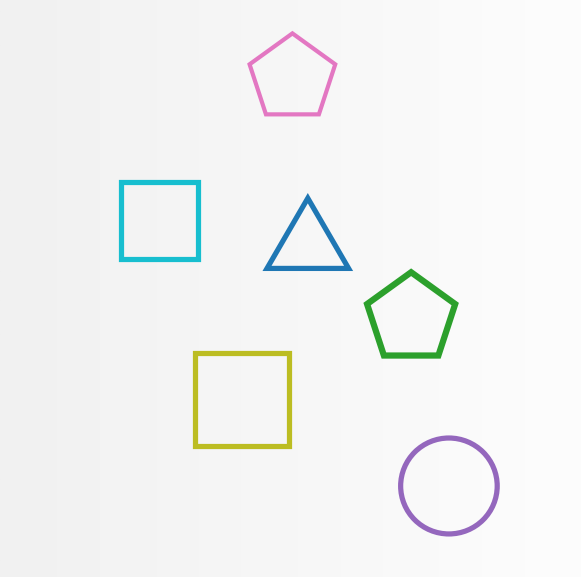[{"shape": "triangle", "thickness": 2.5, "radius": 0.41, "center": [0.53, 0.575]}, {"shape": "pentagon", "thickness": 3, "radius": 0.4, "center": [0.707, 0.448]}, {"shape": "circle", "thickness": 2.5, "radius": 0.42, "center": [0.772, 0.158]}, {"shape": "pentagon", "thickness": 2, "radius": 0.39, "center": [0.503, 0.864]}, {"shape": "square", "thickness": 2.5, "radius": 0.4, "center": [0.416, 0.307]}, {"shape": "square", "thickness": 2.5, "radius": 0.33, "center": [0.274, 0.617]}]